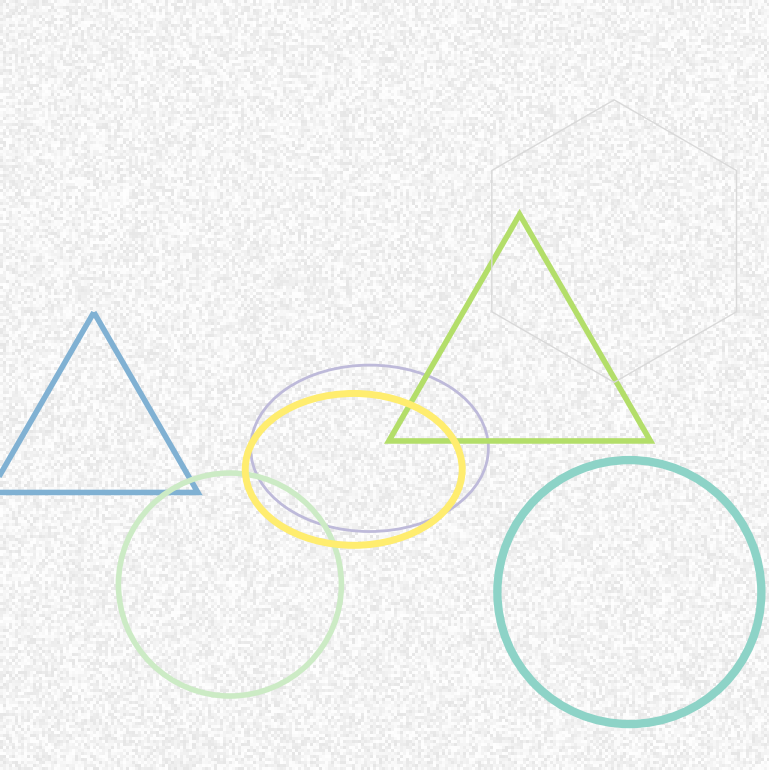[{"shape": "circle", "thickness": 3, "radius": 0.86, "center": [0.817, 0.231]}, {"shape": "oval", "thickness": 1, "radius": 0.77, "center": [0.48, 0.418]}, {"shape": "triangle", "thickness": 2, "radius": 0.78, "center": [0.122, 0.438]}, {"shape": "triangle", "thickness": 2, "radius": 0.98, "center": [0.675, 0.525]}, {"shape": "hexagon", "thickness": 0.5, "radius": 0.92, "center": [0.798, 0.687]}, {"shape": "circle", "thickness": 2, "radius": 0.72, "center": [0.299, 0.241]}, {"shape": "oval", "thickness": 2.5, "radius": 0.7, "center": [0.459, 0.39]}]